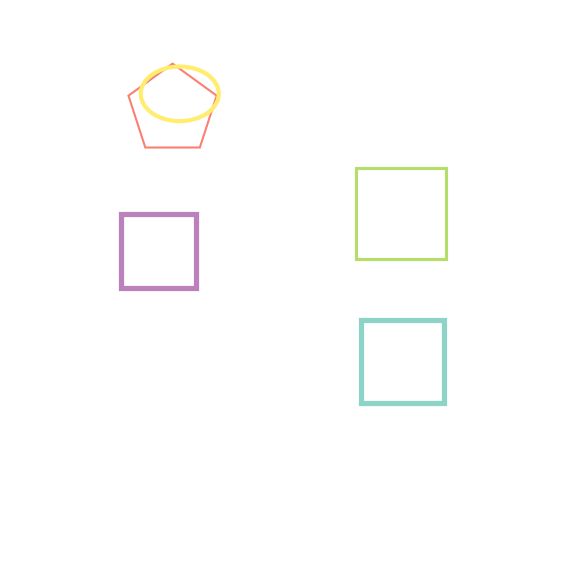[{"shape": "square", "thickness": 2.5, "radius": 0.36, "center": [0.697, 0.373]}, {"shape": "pentagon", "thickness": 1, "radius": 0.4, "center": [0.299, 0.809]}, {"shape": "square", "thickness": 1.5, "radius": 0.39, "center": [0.694, 0.63]}, {"shape": "square", "thickness": 2.5, "radius": 0.32, "center": [0.275, 0.565]}, {"shape": "oval", "thickness": 2, "radius": 0.34, "center": [0.311, 0.837]}]